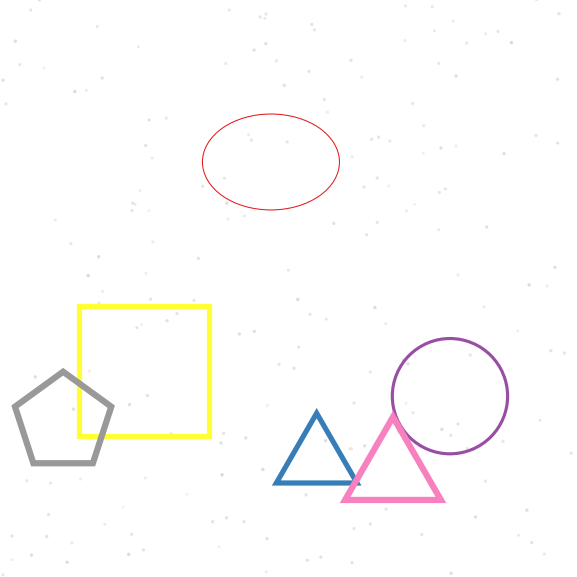[{"shape": "oval", "thickness": 0.5, "radius": 0.59, "center": [0.469, 0.719]}, {"shape": "triangle", "thickness": 2.5, "radius": 0.4, "center": [0.548, 0.203]}, {"shape": "circle", "thickness": 1.5, "radius": 0.5, "center": [0.779, 0.313]}, {"shape": "square", "thickness": 2.5, "radius": 0.56, "center": [0.25, 0.357]}, {"shape": "triangle", "thickness": 3, "radius": 0.48, "center": [0.681, 0.181]}, {"shape": "pentagon", "thickness": 3, "radius": 0.44, "center": [0.109, 0.268]}]